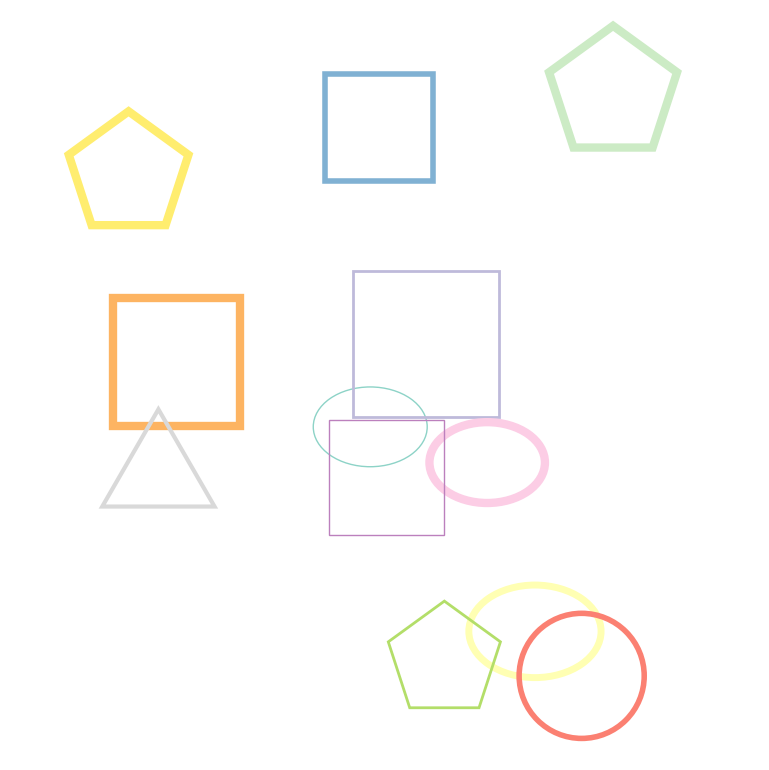[{"shape": "oval", "thickness": 0.5, "radius": 0.37, "center": [0.481, 0.446]}, {"shape": "oval", "thickness": 2.5, "radius": 0.43, "center": [0.695, 0.18]}, {"shape": "square", "thickness": 1, "radius": 0.47, "center": [0.554, 0.553]}, {"shape": "circle", "thickness": 2, "radius": 0.41, "center": [0.755, 0.122]}, {"shape": "square", "thickness": 2, "radius": 0.35, "center": [0.492, 0.835]}, {"shape": "square", "thickness": 3, "radius": 0.41, "center": [0.229, 0.53]}, {"shape": "pentagon", "thickness": 1, "radius": 0.38, "center": [0.577, 0.143]}, {"shape": "oval", "thickness": 3, "radius": 0.37, "center": [0.633, 0.399]}, {"shape": "triangle", "thickness": 1.5, "radius": 0.42, "center": [0.206, 0.384]}, {"shape": "square", "thickness": 0.5, "radius": 0.37, "center": [0.502, 0.379]}, {"shape": "pentagon", "thickness": 3, "radius": 0.44, "center": [0.796, 0.879]}, {"shape": "pentagon", "thickness": 3, "radius": 0.41, "center": [0.167, 0.774]}]